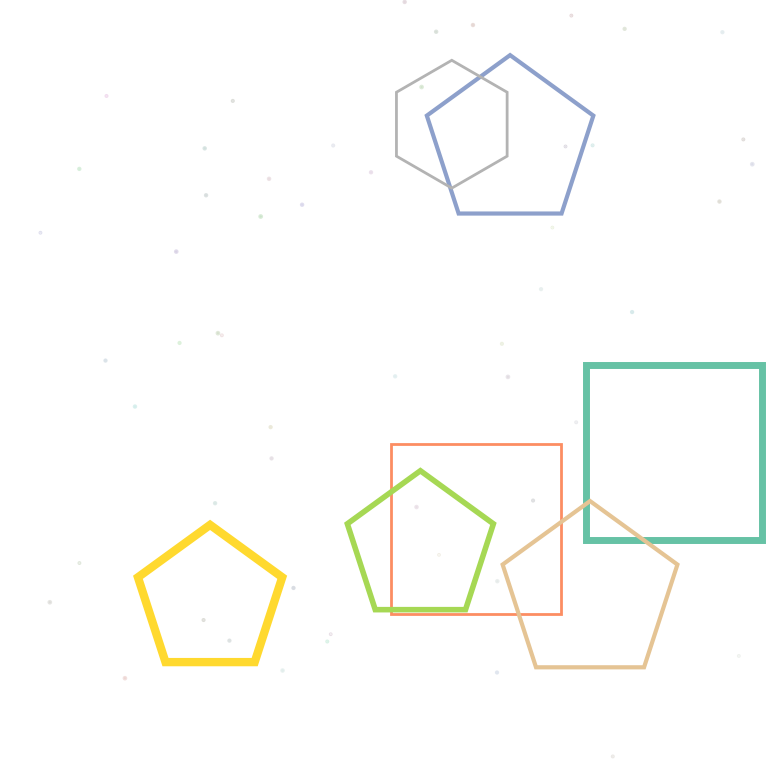[{"shape": "square", "thickness": 2.5, "radius": 0.57, "center": [0.875, 0.412]}, {"shape": "square", "thickness": 1, "radius": 0.55, "center": [0.618, 0.313]}, {"shape": "pentagon", "thickness": 1.5, "radius": 0.57, "center": [0.662, 0.815]}, {"shape": "pentagon", "thickness": 2, "radius": 0.5, "center": [0.546, 0.289]}, {"shape": "pentagon", "thickness": 3, "radius": 0.49, "center": [0.273, 0.22]}, {"shape": "pentagon", "thickness": 1.5, "radius": 0.6, "center": [0.766, 0.23]}, {"shape": "hexagon", "thickness": 1, "radius": 0.41, "center": [0.587, 0.839]}]